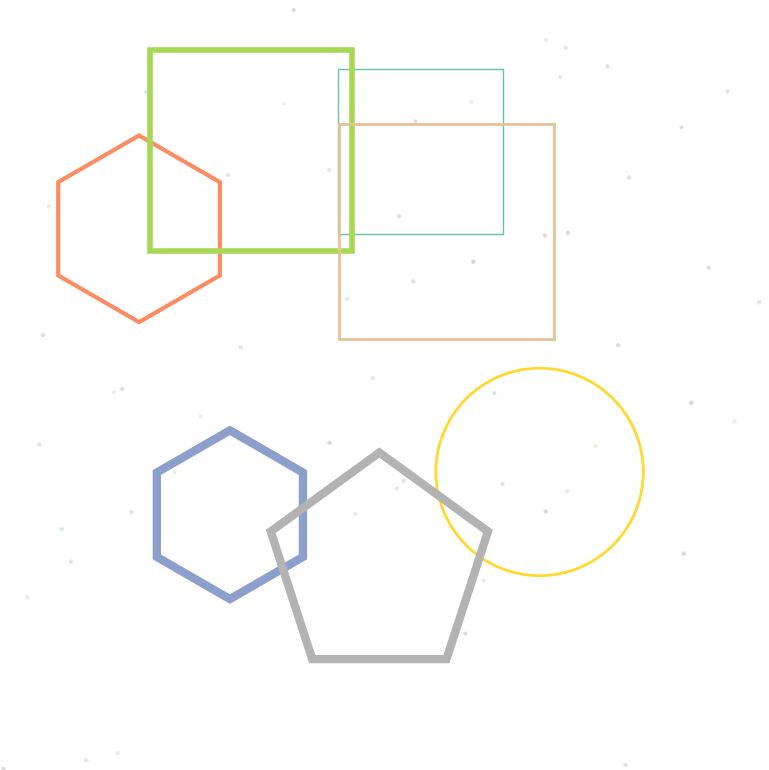[{"shape": "square", "thickness": 0.5, "radius": 0.54, "center": [0.546, 0.804]}, {"shape": "hexagon", "thickness": 1.5, "radius": 0.61, "center": [0.181, 0.703]}, {"shape": "hexagon", "thickness": 3, "radius": 0.55, "center": [0.299, 0.332]}, {"shape": "square", "thickness": 2, "radius": 0.65, "center": [0.326, 0.805]}, {"shape": "circle", "thickness": 1, "radius": 0.67, "center": [0.701, 0.387]}, {"shape": "square", "thickness": 1, "radius": 0.7, "center": [0.58, 0.699]}, {"shape": "pentagon", "thickness": 3, "radius": 0.74, "center": [0.493, 0.264]}]